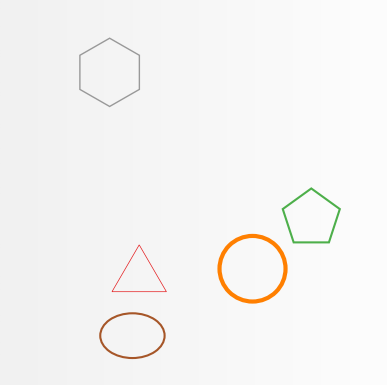[{"shape": "triangle", "thickness": 0.5, "radius": 0.41, "center": [0.359, 0.283]}, {"shape": "pentagon", "thickness": 1.5, "radius": 0.39, "center": [0.803, 0.433]}, {"shape": "circle", "thickness": 3, "radius": 0.43, "center": [0.652, 0.302]}, {"shape": "oval", "thickness": 1.5, "radius": 0.42, "center": [0.342, 0.128]}, {"shape": "hexagon", "thickness": 1, "radius": 0.44, "center": [0.283, 0.812]}]